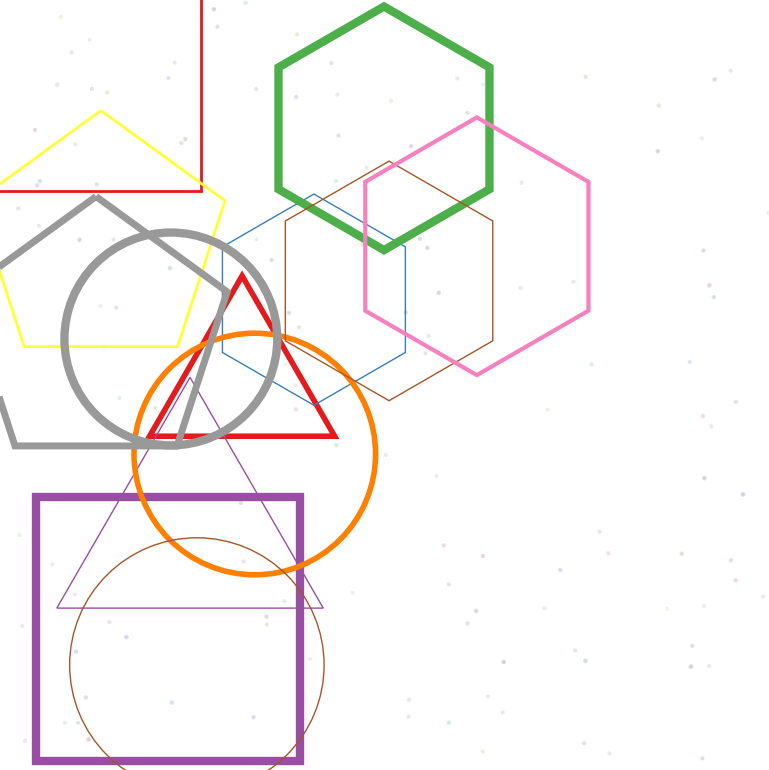[{"shape": "triangle", "thickness": 2, "radius": 0.69, "center": [0.314, 0.503]}, {"shape": "square", "thickness": 1, "radius": 0.73, "center": [0.115, 0.899]}, {"shape": "hexagon", "thickness": 0.5, "radius": 0.69, "center": [0.408, 0.611]}, {"shape": "hexagon", "thickness": 3, "radius": 0.79, "center": [0.499, 0.833]}, {"shape": "square", "thickness": 3, "radius": 0.86, "center": [0.218, 0.183]}, {"shape": "triangle", "thickness": 0.5, "radius": 1.0, "center": [0.247, 0.31]}, {"shape": "circle", "thickness": 2, "radius": 0.78, "center": [0.331, 0.41]}, {"shape": "pentagon", "thickness": 1, "radius": 0.85, "center": [0.131, 0.687]}, {"shape": "circle", "thickness": 0.5, "radius": 0.83, "center": [0.256, 0.136]}, {"shape": "hexagon", "thickness": 0.5, "radius": 0.78, "center": [0.505, 0.635]}, {"shape": "hexagon", "thickness": 1.5, "radius": 0.84, "center": [0.619, 0.68]}, {"shape": "pentagon", "thickness": 2.5, "radius": 0.9, "center": [0.125, 0.566]}, {"shape": "circle", "thickness": 3, "radius": 0.69, "center": [0.222, 0.56]}]